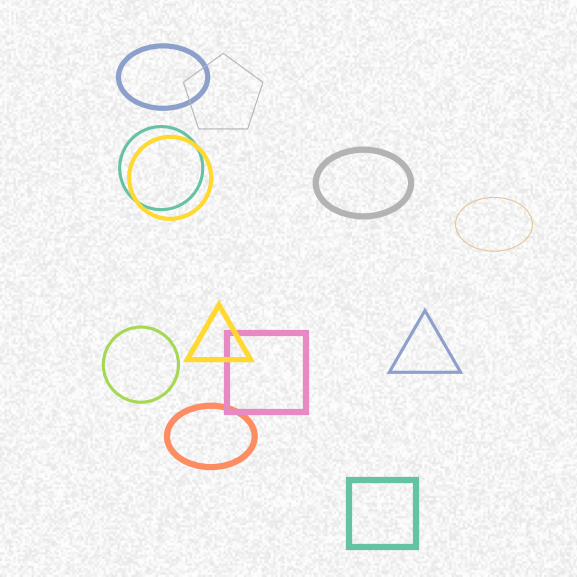[{"shape": "square", "thickness": 3, "radius": 0.29, "center": [0.662, 0.109]}, {"shape": "circle", "thickness": 1.5, "radius": 0.36, "center": [0.279, 0.708]}, {"shape": "oval", "thickness": 3, "radius": 0.38, "center": [0.365, 0.243]}, {"shape": "triangle", "thickness": 1.5, "radius": 0.36, "center": [0.736, 0.39]}, {"shape": "oval", "thickness": 2.5, "radius": 0.39, "center": [0.282, 0.866]}, {"shape": "square", "thickness": 3, "radius": 0.34, "center": [0.461, 0.355]}, {"shape": "circle", "thickness": 1.5, "radius": 0.33, "center": [0.244, 0.368]}, {"shape": "triangle", "thickness": 2.5, "radius": 0.32, "center": [0.379, 0.408]}, {"shape": "circle", "thickness": 2, "radius": 0.36, "center": [0.295, 0.691]}, {"shape": "oval", "thickness": 0.5, "radius": 0.33, "center": [0.855, 0.611]}, {"shape": "oval", "thickness": 3, "radius": 0.41, "center": [0.629, 0.682]}, {"shape": "pentagon", "thickness": 0.5, "radius": 0.36, "center": [0.386, 0.834]}]